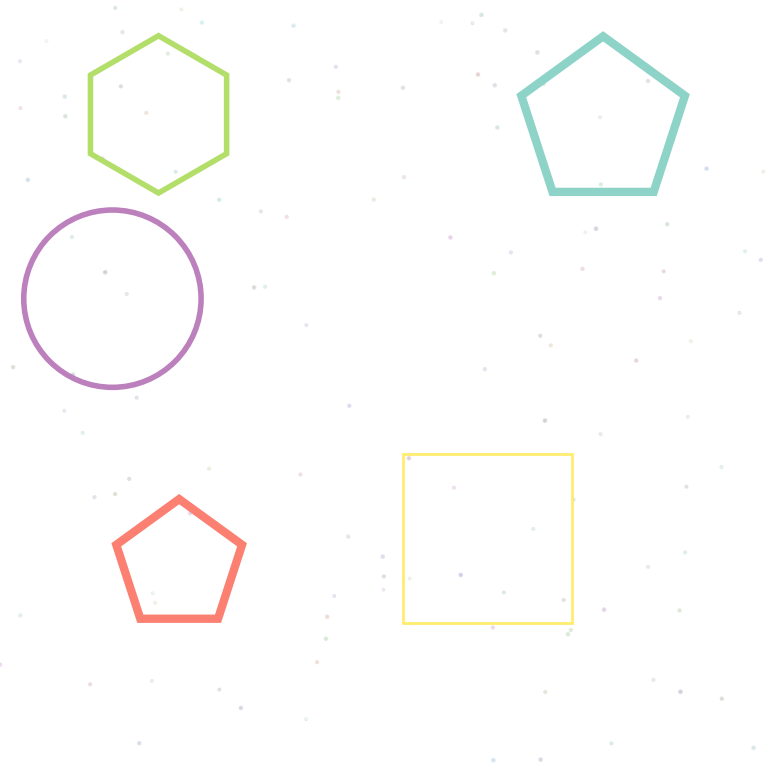[{"shape": "pentagon", "thickness": 3, "radius": 0.56, "center": [0.783, 0.841]}, {"shape": "pentagon", "thickness": 3, "radius": 0.43, "center": [0.233, 0.266]}, {"shape": "hexagon", "thickness": 2, "radius": 0.51, "center": [0.206, 0.851]}, {"shape": "circle", "thickness": 2, "radius": 0.58, "center": [0.146, 0.612]}, {"shape": "square", "thickness": 1, "radius": 0.55, "center": [0.633, 0.3]}]